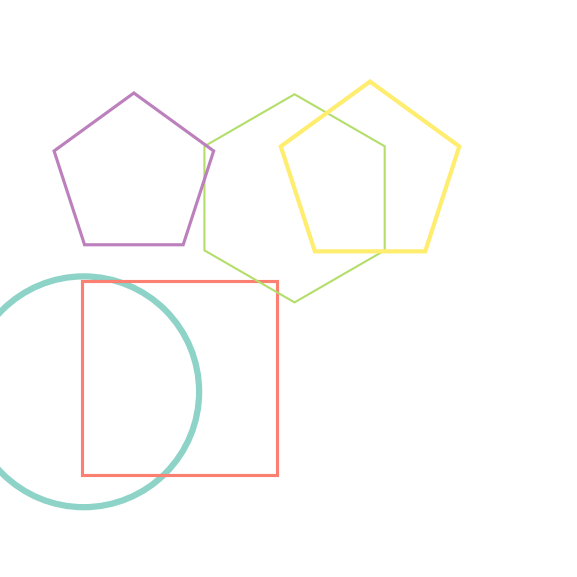[{"shape": "circle", "thickness": 3, "radius": 1.0, "center": [0.145, 0.321]}, {"shape": "square", "thickness": 1.5, "radius": 0.84, "center": [0.311, 0.345]}, {"shape": "hexagon", "thickness": 1, "radius": 0.9, "center": [0.51, 0.656]}, {"shape": "pentagon", "thickness": 1.5, "radius": 0.73, "center": [0.232, 0.693]}, {"shape": "pentagon", "thickness": 2, "radius": 0.81, "center": [0.641, 0.695]}]